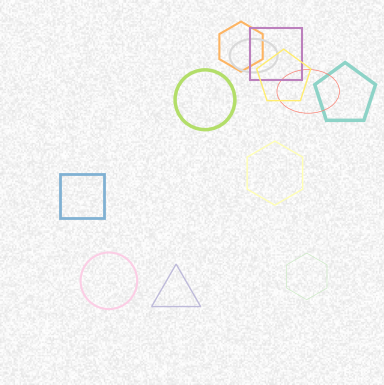[{"shape": "pentagon", "thickness": 2.5, "radius": 0.41, "center": [0.896, 0.755]}, {"shape": "hexagon", "thickness": 1, "radius": 0.42, "center": [0.714, 0.55]}, {"shape": "triangle", "thickness": 1, "radius": 0.37, "center": [0.457, 0.241]}, {"shape": "oval", "thickness": 0.5, "radius": 0.41, "center": [0.801, 0.763]}, {"shape": "square", "thickness": 2, "radius": 0.29, "center": [0.213, 0.49]}, {"shape": "hexagon", "thickness": 1.5, "radius": 0.32, "center": [0.626, 0.879]}, {"shape": "circle", "thickness": 2.5, "radius": 0.39, "center": [0.532, 0.741]}, {"shape": "circle", "thickness": 1.5, "radius": 0.37, "center": [0.283, 0.271]}, {"shape": "oval", "thickness": 1.5, "radius": 0.31, "center": [0.659, 0.855]}, {"shape": "square", "thickness": 1.5, "radius": 0.34, "center": [0.717, 0.86]}, {"shape": "hexagon", "thickness": 0.5, "radius": 0.3, "center": [0.797, 0.282]}, {"shape": "pentagon", "thickness": 1, "radius": 0.37, "center": [0.737, 0.798]}]